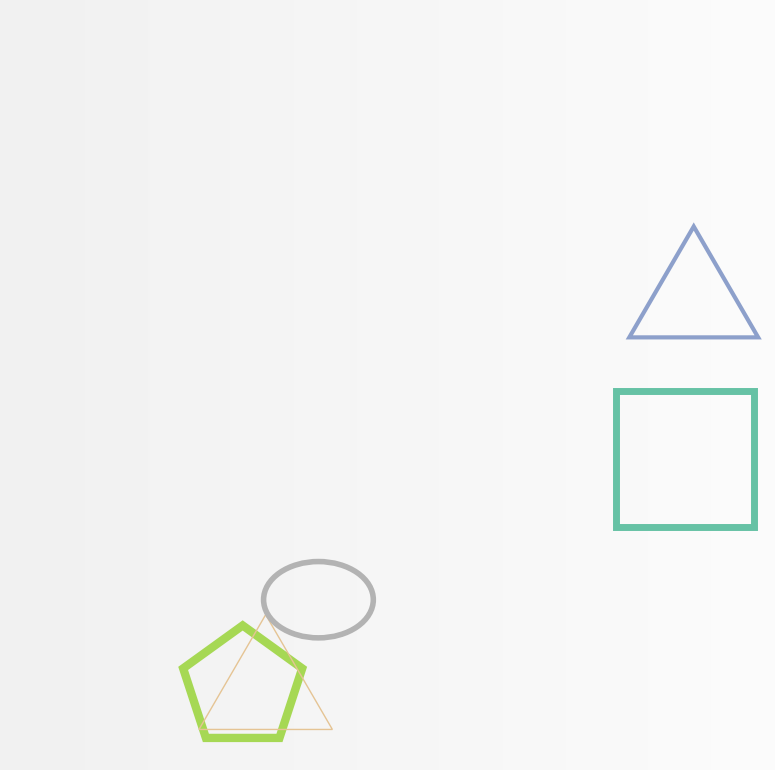[{"shape": "square", "thickness": 2.5, "radius": 0.44, "center": [0.884, 0.404]}, {"shape": "triangle", "thickness": 1.5, "radius": 0.48, "center": [0.895, 0.61]}, {"shape": "pentagon", "thickness": 3, "radius": 0.4, "center": [0.313, 0.107]}, {"shape": "triangle", "thickness": 0.5, "radius": 0.5, "center": [0.343, 0.102]}, {"shape": "oval", "thickness": 2, "radius": 0.35, "center": [0.411, 0.221]}]